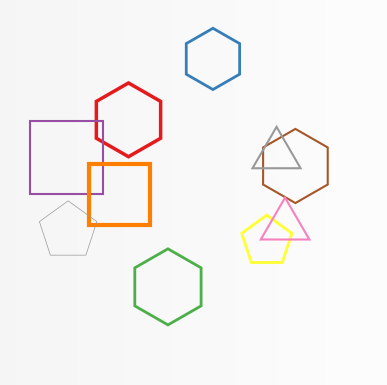[{"shape": "hexagon", "thickness": 2.5, "radius": 0.48, "center": [0.332, 0.689]}, {"shape": "hexagon", "thickness": 2, "radius": 0.4, "center": [0.55, 0.847]}, {"shape": "hexagon", "thickness": 2, "radius": 0.49, "center": [0.433, 0.255]}, {"shape": "square", "thickness": 1.5, "radius": 0.47, "center": [0.172, 0.59]}, {"shape": "square", "thickness": 3, "radius": 0.4, "center": [0.308, 0.495]}, {"shape": "pentagon", "thickness": 2, "radius": 0.34, "center": [0.689, 0.373]}, {"shape": "hexagon", "thickness": 1.5, "radius": 0.48, "center": [0.762, 0.569]}, {"shape": "triangle", "thickness": 1.5, "radius": 0.36, "center": [0.736, 0.414]}, {"shape": "triangle", "thickness": 1.5, "radius": 0.36, "center": [0.714, 0.599]}, {"shape": "pentagon", "thickness": 0.5, "radius": 0.39, "center": [0.176, 0.4]}]